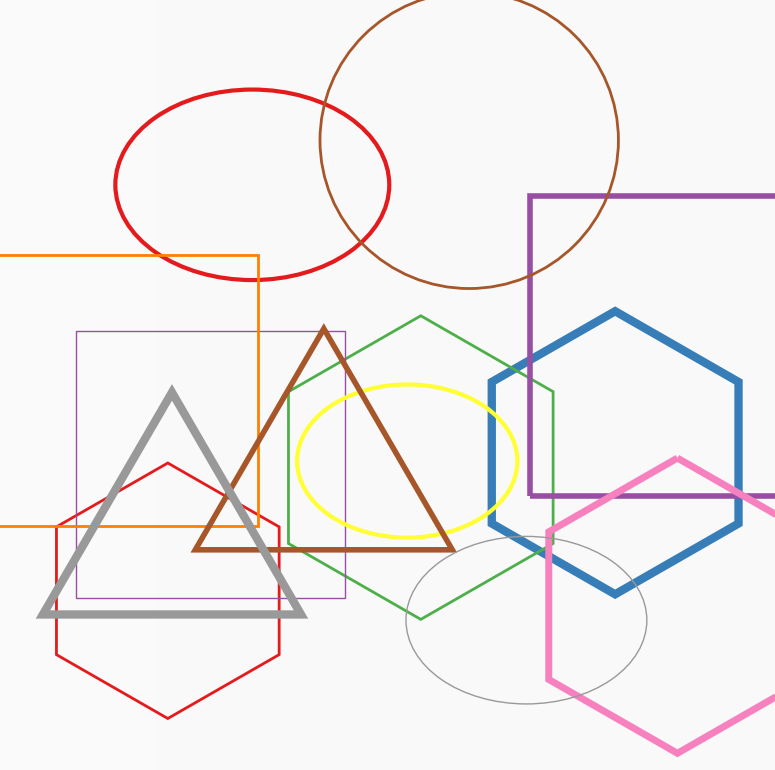[{"shape": "hexagon", "thickness": 1, "radius": 0.83, "center": [0.217, 0.233]}, {"shape": "oval", "thickness": 1.5, "radius": 0.88, "center": [0.326, 0.76]}, {"shape": "hexagon", "thickness": 3, "radius": 0.92, "center": [0.794, 0.412]}, {"shape": "hexagon", "thickness": 1, "radius": 0.99, "center": [0.543, 0.393]}, {"shape": "square", "thickness": 2, "radius": 0.97, "center": [0.879, 0.551]}, {"shape": "square", "thickness": 0.5, "radius": 0.86, "center": [0.272, 0.397]}, {"shape": "square", "thickness": 1, "radius": 0.88, "center": [0.157, 0.493]}, {"shape": "oval", "thickness": 1.5, "radius": 0.71, "center": [0.525, 0.401]}, {"shape": "circle", "thickness": 1, "radius": 0.96, "center": [0.605, 0.818]}, {"shape": "triangle", "thickness": 2, "radius": 0.96, "center": [0.418, 0.382]}, {"shape": "hexagon", "thickness": 2.5, "radius": 0.96, "center": [0.874, 0.213]}, {"shape": "oval", "thickness": 0.5, "radius": 0.78, "center": [0.679, 0.195]}, {"shape": "triangle", "thickness": 3, "radius": 0.96, "center": [0.222, 0.298]}]